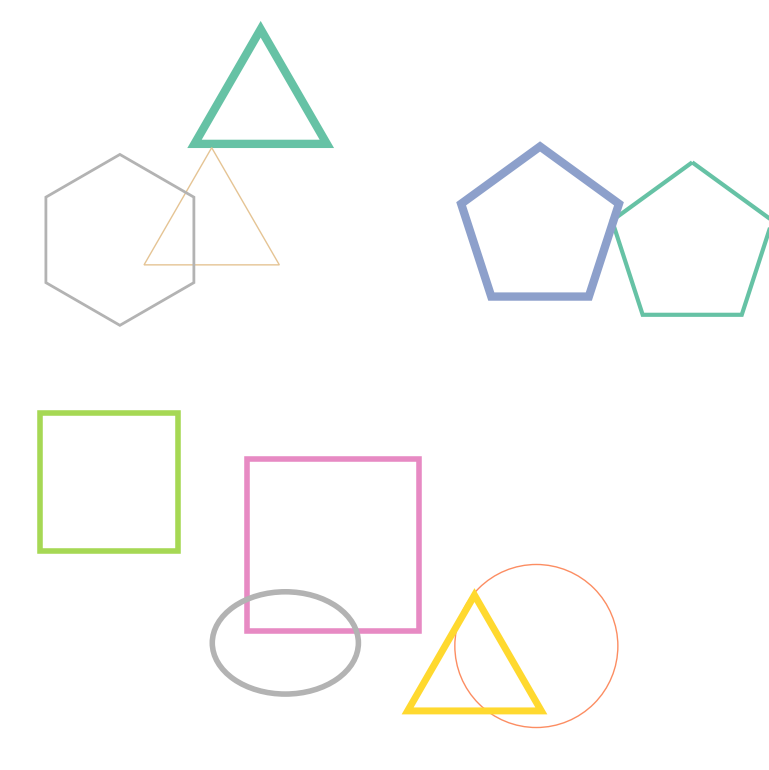[{"shape": "triangle", "thickness": 3, "radius": 0.5, "center": [0.339, 0.863]}, {"shape": "pentagon", "thickness": 1.5, "radius": 0.55, "center": [0.899, 0.68]}, {"shape": "circle", "thickness": 0.5, "radius": 0.53, "center": [0.697, 0.161]}, {"shape": "pentagon", "thickness": 3, "radius": 0.54, "center": [0.701, 0.702]}, {"shape": "square", "thickness": 2, "radius": 0.56, "center": [0.433, 0.293]}, {"shape": "square", "thickness": 2, "radius": 0.45, "center": [0.141, 0.374]}, {"shape": "triangle", "thickness": 2.5, "radius": 0.5, "center": [0.616, 0.127]}, {"shape": "triangle", "thickness": 0.5, "radius": 0.51, "center": [0.275, 0.707]}, {"shape": "hexagon", "thickness": 1, "radius": 0.55, "center": [0.156, 0.688]}, {"shape": "oval", "thickness": 2, "radius": 0.47, "center": [0.371, 0.165]}]